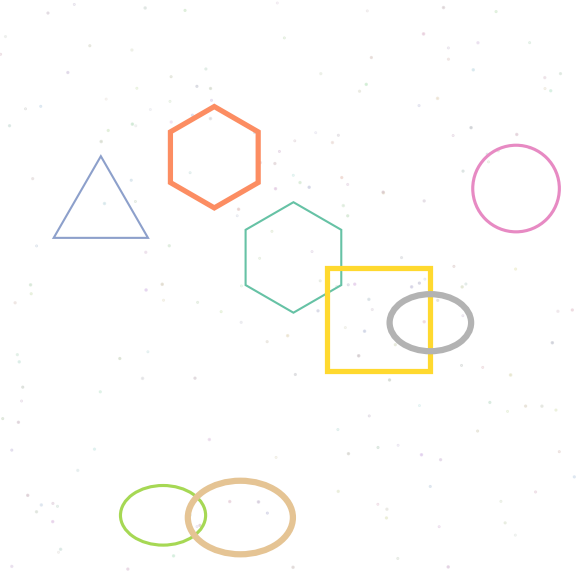[{"shape": "hexagon", "thickness": 1, "radius": 0.48, "center": [0.508, 0.553]}, {"shape": "hexagon", "thickness": 2.5, "radius": 0.44, "center": [0.371, 0.727]}, {"shape": "triangle", "thickness": 1, "radius": 0.47, "center": [0.175, 0.634]}, {"shape": "circle", "thickness": 1.5, "radius": 0.37, "center": [0.894, 0.673]}, {"shape": "oval", "thickness": 1.5, "radius": 0.37, "center": [0.282, 0.107]}, {"shape": "square", "thickness": 2.5, "radius": 0.45, "center": [0.656, 0.446]}, {"shape": "oval", "thickness": 3, "radius": 0.45, "center": [0.416, 0.103]}, {"shape": "oval", "thickness": 3, "radius": 0.35, "center": [0.745, 0.44]}]